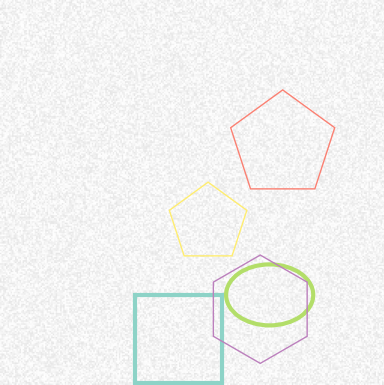[{"shape": "square", "thickness": 3, "radius": 0.57, "center": [0.464, 0.119]}, {"shape": "pentagon", "thickness": 1, "radius": 0.71, "center": [0.734, 0.624]}, {"shape": "oval", "thickness": 3, "radius": 0.57, "center": [0.7, 0.234]}, {"shape": "hexagon", "thickness": 1, "radius": 0.7, "center": [0.676, 0.197]}, {"shape": "pentagon", "thickness": 1, "radius": 0.53, "center": [0.541, 0.421]}]